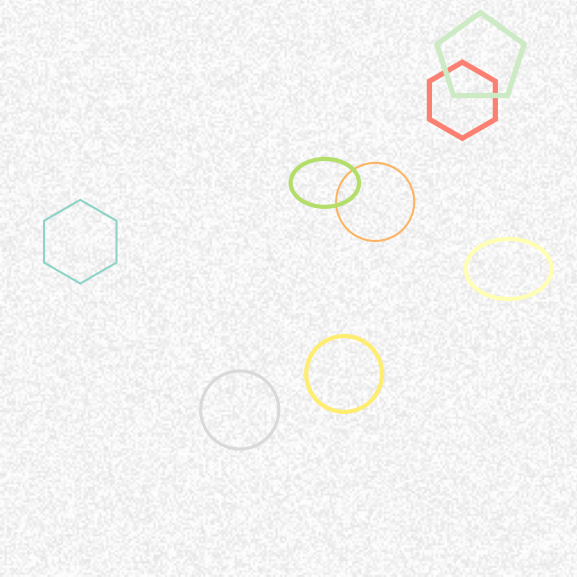[{"shape": "hexagon", "thickness": 1, "radius": 0.36, "center": [0.139, 0.581]}, {"shape": "oval", "thickness": 2, "radius": 0.37, "center": [0.881, 0.533]}, {"shape": "hexagon", "thickness": 2.5, "radius": 0.33, "center": [0.801, 0.826]}, {"shape": "circle", "thickness": 1, "radius": 0.34, "center": [0.65, 0.65]}, {"shape": "oval", "thickness": 2, "radius": 0.3, "center": [0.563, 0.682]}, {"shape": "circle", "thickness": 1.5, "radius": 0.34, "center": [0.415, 0.289]}, {"shape": "pentagon", "thickness": 2.5, "radius": 0.4, "center": [0.832, 0.898]}, {"shape": "circle", "thickness": 2, "radius": 0.33, "center": [0.596, 0.352]}]